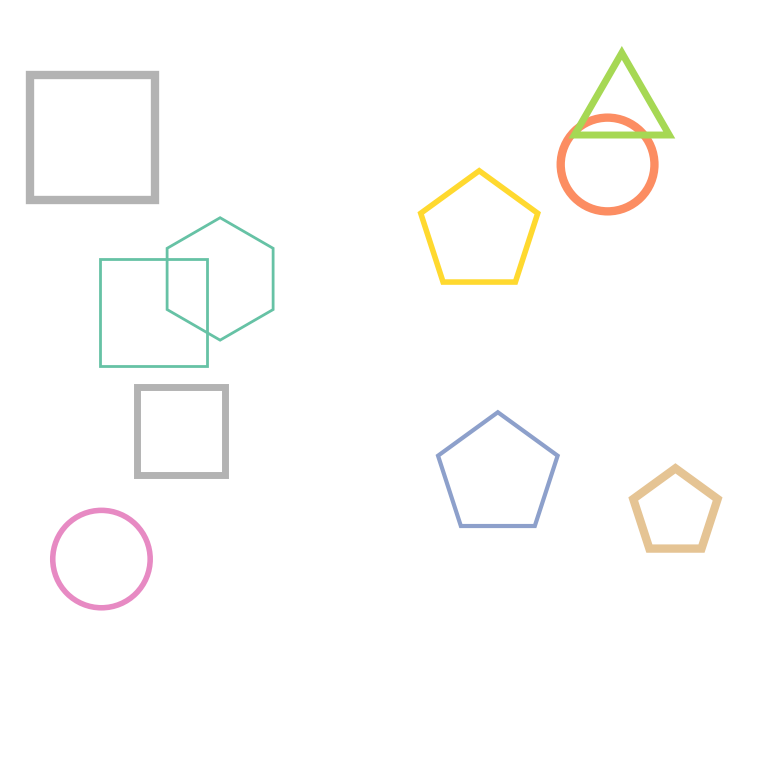[{"shape": "square", "thickness": 1, "radius": 0.35, "center": [0.199, 0.594]}, {"shape": "hexagon", "thickness": 1, "radius": 0.4, "center": [0.286, 0.638]}, {"shape": "circle", "thickness": 3, "radius": 0.3, "center": [0.789, 0.786]}, {"shape": "pentagon", "thickness": 1.5, "radius": 0.41, "center": [0.647, 0.383]}, {"shape": "circle", "thickness": 2, "radius": 0.32, "center": [0.132, 0.274]}, {"shape": "triangle", "thickness": 2.5, "radius": 0.36, "center": [0.808, 0.86]}, {"shape": "pentagon", "thickness": 2, "radius": 0.4, "center": [0.622, 0.698]}, {"shape": "pentagon", "thickness": 3, "radius": 0.29, "center": [0.877, 0.334]}, {"shape": "square", "thickness": 2.5, "radius": 0.29, "center": [0.235, 0.44]}, {"shape": "square", "thickness": 3, "radius": 0.41, "center": [0.12, 0.821]}]